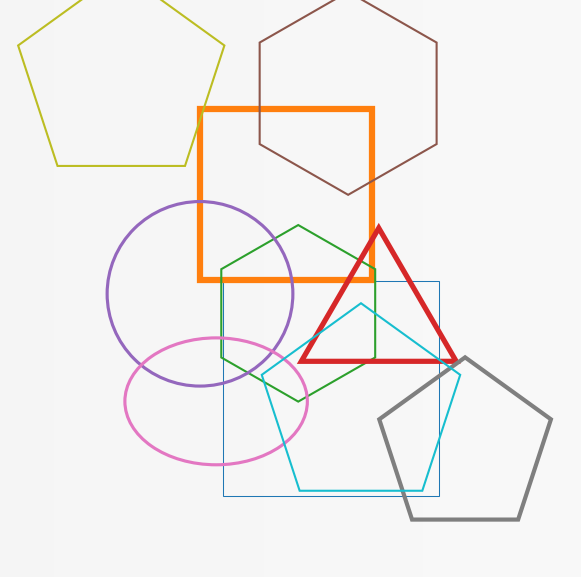[{"shape": "square", "thickness": 0.5, "radius": 0.93, "center": [0.569, 0.327]}, {"shape": "square", "thickness": 3, "radius": 0.74, "center": [0.492, 0.662]}, {"shape": "hexagon", "thickness": 1, "radius": 0.76, "center": [0.513, 0.457]}, {"shape": "triangle", "thickness": 2.5, "radius": 0.77, "center": [0.652, 0.45]}, {"shape": "circle", "thickness": 1.5, "radius": 0.8, "center": [0.344, 0.49]}, {"shape": "hexagon", "thickness": 1, "radius": 0.88, "center": [0.599, 0.838]}, {"shape": "oval", "thickness": 1.5, "radius": 0.78, "center": [0.372, 0.304]}, {"shape": "pentagon", "thickness": 2, "radius": 0.78, "center": [0.8, 0.225]}, {"shape": "pentagon", "thickness": 1, "radius": 0.93, "center": [0.209, 0.863]}, {"shape": "pentagon", "thickness": 1, "radius": 0.9, "center": [0.621, 0.295]}]